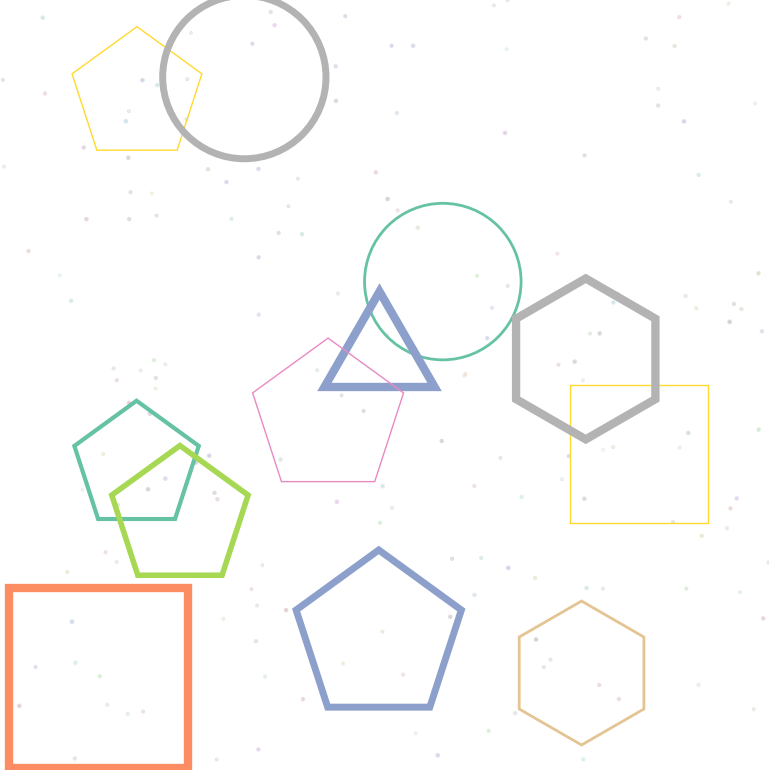[{"shape": "pentagon", "thickness": 1.5, "radius": 0.42, "center": [0.177, 0.395]}, {"shape": "circle", "thickness": 1, "radius": 0.51, "center": [0.575, 0.634]}, {"shape": "square", "thickness": 3, "radius": 0.58, "center": [0.128, 0.12]}, {"shape": "triangle", "thickness": 3, "radius": 0.41, "center": [0.493, 0.539]}, {"shape": "pentagon", "thickness": 2.5, "radius": 0.56, "center": [0.492, 0.173]}, {"shape": "pentagon", "thickness": 0.5, "radius": 0.52, "center": [0.426, 0.458]}, {"shape": "pentagon", "thickness": 2, "radius": 0.47, "center": [0.234, 0.328]}, {"shape": "pentagon", "thickness": 0.5, "radius": 0.44, "center": [0.178, 0.877]}, {"shape": "square", "thickness": 0.5, "radius": 0.45, "center": [0.83, 0.41]}, {"shape": "hexagon", "thickness": 1, "radius": 0.47, "center": [0.755, 0.126]}, {"shape": "circle", "thickness": 2.5, "radius": 0.53, "center": [0.317, 0.9]}, {"shape": "hexagon", "thickness": 3, "radius": 0.52, "center": [0.761, 0.534]}]